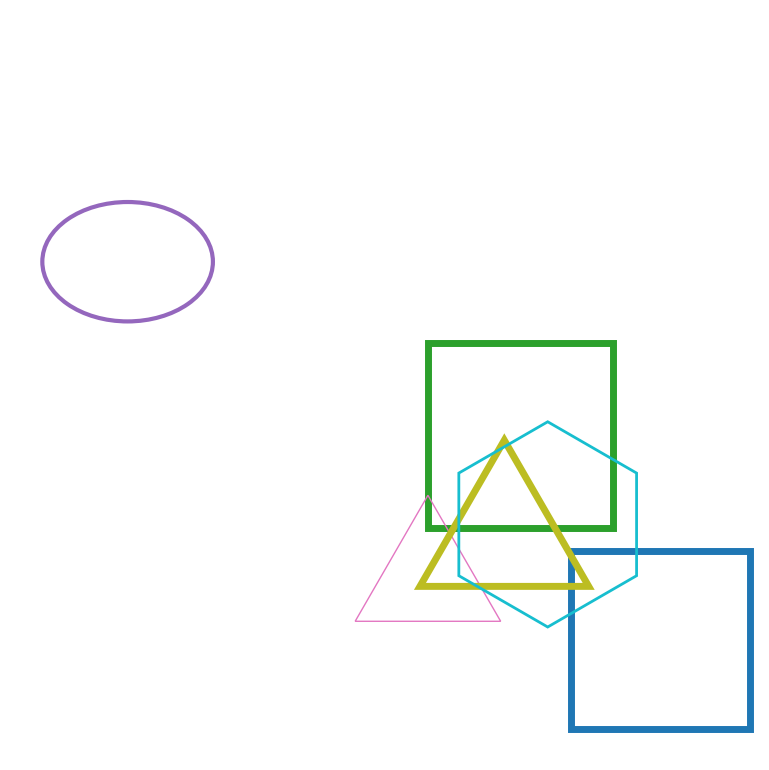[{"shape": "square", "thickness": 2.5, "radius": 0.58, "center": [0.858, 0.169]}, {"shape": "square", "thickness": 2.5, "radius": 0.6, "center": [0.676, 0.434]}, {"shape": "oval", "thickness": 1.5, "radius": 0.55, "center": [0.166, 0.66]}, {"shape": "triangle", "thickness": 0.5, "radius": 0.55, "center": [0.556, 0.248]}, {"shape": "triangle", "thickness": 2.5, "radius": 0.63, "center": [0.655, 0.302]}, {"shape": "hexagon", "thickness": 1, "radius": 0.67, "center": [0.711, 0.319]}]